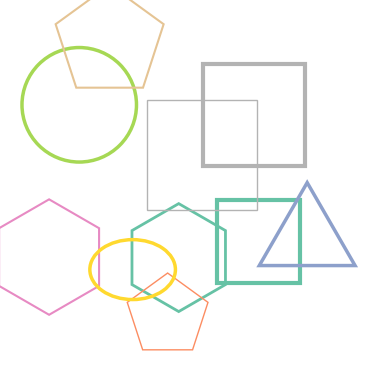[{"shape": "hexagon", "thickness": 2, "radius": 0.7, "center": [0.464, 0.331]}, {"shape": "square", "thickness": 3, "radius": 0.54, "center": [0.671, 0.372]}, {"shape": "pentagon", "thickness": 1, "radius": 0.55, "center": [0.435, 0.181]}, {"shape": "triangle", "thickness": 2.5, "radius": 0.72, "center": [0.798, 0.382]}, {"shape": "hexagon", "thickness": 1.5, "radius": 0.75, "center": [0.128, 0.332]}, {"shape": "circle", "thickness": 2.5, "radius": 0.74, "center": [0.206, 0.728]}, {"shape": "oval", "thickness": 2.5, "radius": 0.56, "center": [0.345, 0.3]}, {"shape": "pentagon", "thickness": 1.5, "radius": 0.74, "center": [0.285, 0.892]}, {"shape": "square", "thickness": 3, "radius": 0.66, "center": [0.66, 0.701]}, {"shape": "square", "thickness": 1, "radius": 0.71, "center": [0.525, 0.598]}]